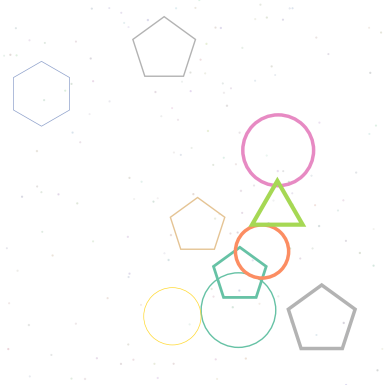[{"shape": "circle", "thickness": 1, "radius": 0.48, "center": [0.619, 0.195]}, {"shape": "pentagon", "thickness": 2, "radius": 0.36, "center": [0.623, 0.286]}, {"shape": "circle", "thickness": 2.5, "radius": 0.35, "center": [0.681, 0.347]}, {"shape": "hexagon", "thickness": 0.5, "radius": 0.42, "center": [0.108, 0.756]}, {"shape": "circle", "thickness": 2.5, "radius": 0.46, "center": [0.723, 0.61]}, {"shape": "triangle", "thickness": 3, "radius": 0.38, "center": [0.72, 0.454]}, {"shape": "circle", "thickness": 0.5, "radius": 0.37, "center": [0.448, 0.178]}, {"shape": "pentagon", "thickness": 1, "radius": 0.37, "center": [0.513, 0.413]}, {"shape": "pentagon", "thickness": 2.5, "radius": 0.46, "center": [0.836, 0.169]}, {"shape": "pentagon", "thickness": 1, "radius": 0.43, "center": [0.426, 0.871]}]